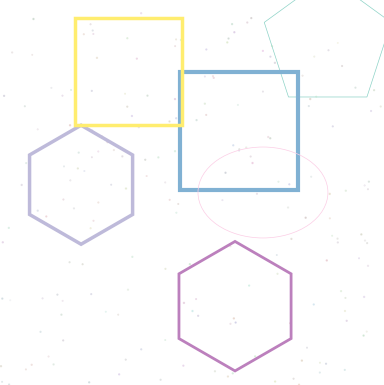[{"shape": "pentagon", "thickness": 0.5, "radius": 0.87, "center": [0.851, 0.888]}, {"shape": "hexagon", "thickness": 2.5, "radius": 0.77, "center": [0.211, 0.52]}, {"shape": "square", "thickness": 3, "radius": 0.77, "center": [0.62, 0.66]}, {"shape": "oval", "thickness": 0.5, "radius": 0.84, "center": [0.683, 0.5]}, {"shape": "hexagon", "thickness": 2, "radius": 0.84, "center": [0.61, 0.205]}, {"shape": "square", "thickness": 2.5, "radius": 0.7, "center": [0.333, 0.815]}]